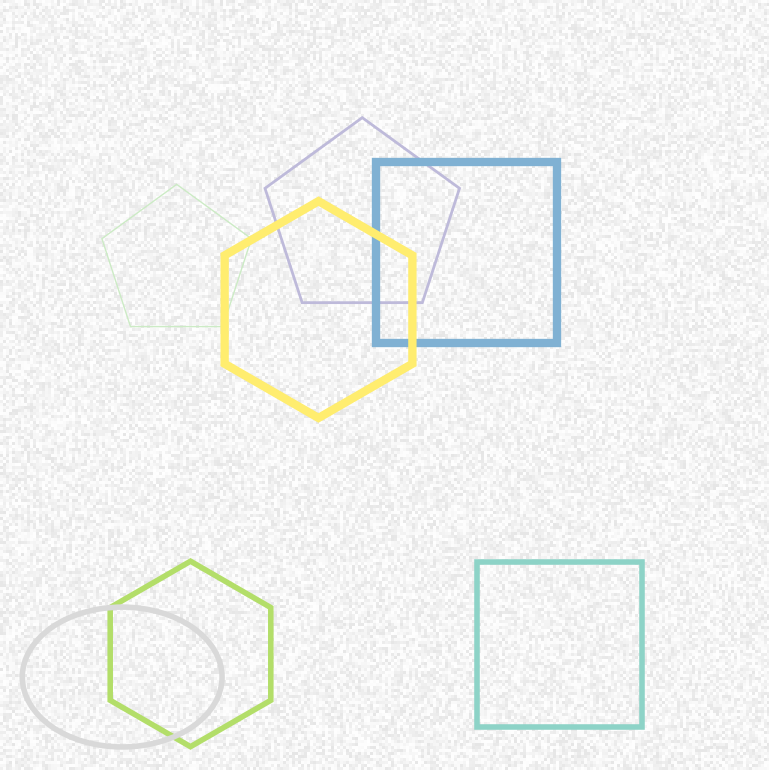[{"shape": "square", "thickness": 2, "radius": 0.53, "center": [0.727, 0.163]}, {"shape": "pentagon", "thickness": 1, "radius": 0.66, "center": [0.47, 0.714]}, {"shape": "square", "thickness": 3, "radius": 0.59, "center": [0.606, 0.672]}, {"shape": "hexagon", "thickness": 2, "radius": 0.6, "center": [0.247, 0.151]}, {"shape": "oval", "thickness": 2, "radius": 0.65, "center": [0.159, 0.121]}, {"shape": "pentagon", "thickness": 0.5, "radius": 0.51, "center": [0.229, 0.658]}, {"shape": "hexagon", "thickness": 3, "radius": 0.7, "center": [0.414, 0.598]}]